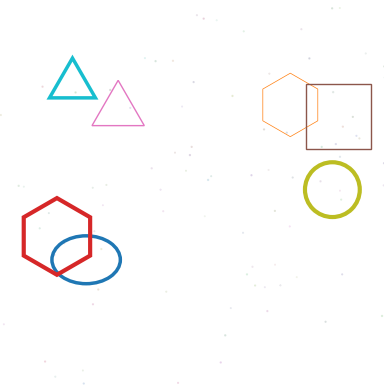[{"shape": "oval", "thickness": 2.5, "radius": 0.44, "center": [0.224, 0.325]}, {"shape": "hexagon", "thickness": 0.5, "radius": 0.41, "center": [0.754, 0.727]}, {"shape": "hexagon", "thickness": 3, "radius": 0.5, "center": [0.148, 0.386]}, {"shape": "square", "thickness": 1, "radius": 0.42, "center": [0.88, 0.698]}, {"shape": "triangle", "thickness": 1, "radius": 0.39, "center": [0.307, 0.713]}, {"shape": "circle", "thickness": 3, "radius": 0.36, "center": [0.863, 0.507]}, {"shape": "triangle", "thickness": 2.5, "radius": 0.34, "center": [0.188, 0.78]}]